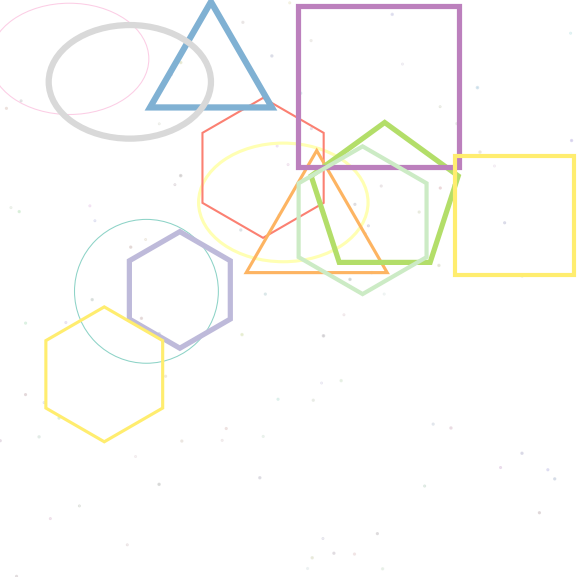[{"shape": "circle", "thickness": 0.5, "radius": 0.62, "center": [0.254, 0.495]}, {"shape": "oval", "thickness": 1.5, "radius": 0.73, "center": [0.491, 0.649]}, {"shape": "hexagon", "thickness": 2.5, "radius": 0.5, "center": [0.311, 0.497]}, {"shape": "hexagon", "thickness": 1, "radius": 0.61, "center": [0.456, 0.708]}, {"shape": "triangle", "thickness": 3, "radius": 0.61, "center": [0.365, 0.874]}, {"shape": "triangle", "thickness": 1.5, "radius": 0.7, "center": [0.548, 0.598]}, {"shape": "pentagon", "thickness": 2.5, "radius": 0.67, "center": [0.666, 0.653]}, {"shape": "oval", "thickness": 0.5, "radius": 0.69, "center": [0.12, 0.897]}, {"shape": "oval", "thickness": 3, "radius": 0.7, "center": [0.225, 0.857]}, {"shape": "square", "thickness": 2.5, "radius": 0.7, "center": [0.656, 0.849]}, {"shape": "hexagon", "thickness": 2, "radius": 0.64, "center": [0.628, 0.618]}, {"shape": "hexagon", "thickness": 1.5, "radius": 0.58, "center": [0.181, 0.351]}, {"shape": "square", "thickness": 2, "radius": 0.52, "center": [0.891, 0.626]}]